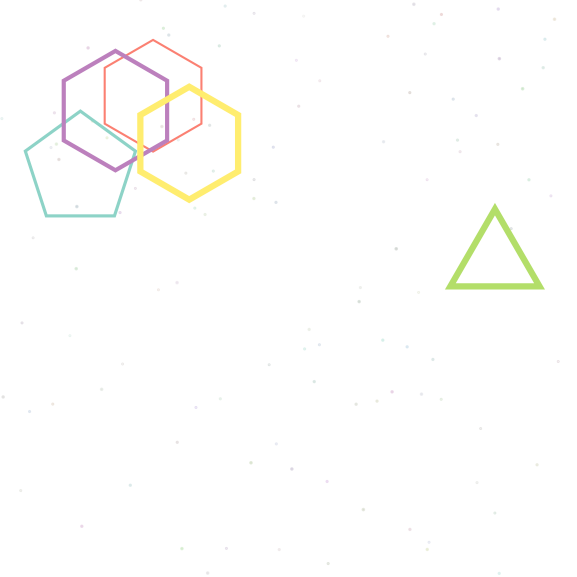[{"shape": "pentagon", "thickness": 1.5, "radius": 0.5, "center": [0.139, 0.706]}, {"shape": "hexagon", "thickness": 1, "radius": 0.48, "center": [0.265, 0.833]}, {"shape": "triangle", "thickness": 3, "radius": 0.45, "center": [0.857, 0.548]}, {"shape": "hexagon", "thickness": 2, "radius": 0.52, "center": [0.2, 0.808]}, {"shape": "hexagon", "thickness": 3, "radius": 0.49, "center": [0.328, 0.751]}]